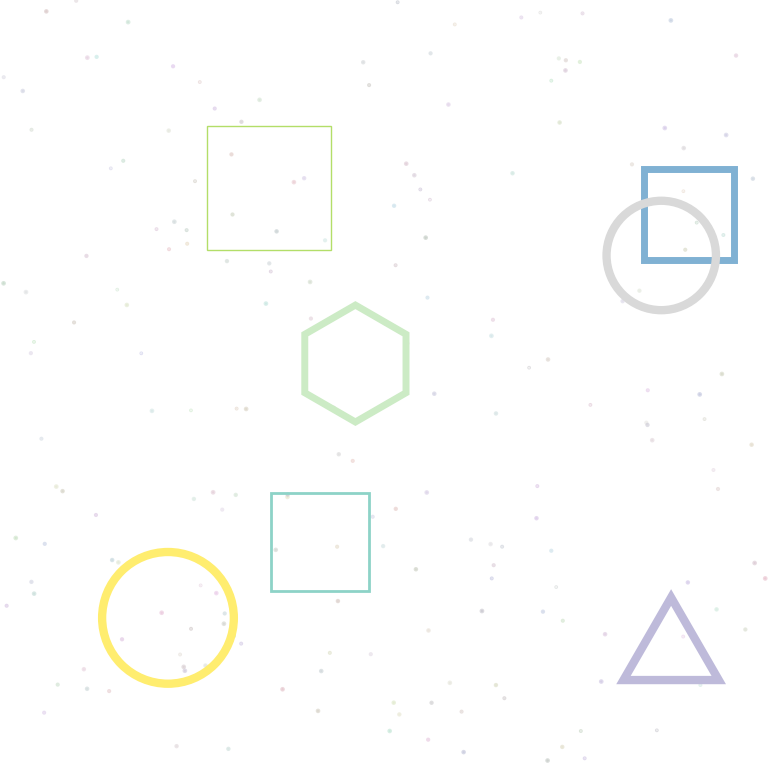[{"shape": "square", "thickness": 1, "radius": 0.32, "center": [0.415, 0.296]}, {"shape": "triangle", "thickness": 3, "radius": 0.36, "center": [0.872, 0.153]}, {"shape": "square", "thickness": 2.5, "radius": 0.29, "center": [0.895, 0.722]}, {"shape": "square", "thickness": 0.5, "radius": 0.4, "center": [0.349, 0.756]}, {"shape": "circle", "thickness": 3, "radius": 0.36, "center": [0.859, 0.668]}, {"shape": "hexagon", "thickness": 2.5, "radius": 0.38, "center": [0.462, 0.528]}, {"shape": "circle", "thickness": 3, "radius": 0.43, "center": [0.218, 0.198]}]